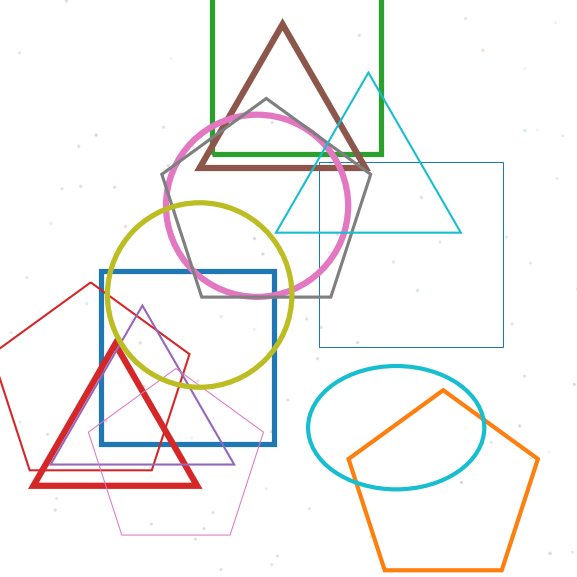[{"shape": "square", "thickness": 0.5, "radius": 0.8, "center": [0.712, 0.558]}, {"shape": "square", "thickness": 2.5, "radius": 0.75, "center": [0.324, 0.38]}, {"shape": "pentagon", "thickness": 2, "radius": 0.86, "center": [0.767, 0.151]}, {"shape": "square", "thickness": 2.5, "radius": 0.73, "center": [0.514, 0.879]}, {"shape": "triangle", "thickness": 3, "radius": 0.82, "center": [0.2, 0.24]}, {"shape": "pentagon", "thickness": 1, "radius": 0.9, "center": [0.157, 0.33]}, {"shape": "triangle", "thickness": 1, "radius": 0.92, "center": [0.247, 0.287]}, {"shape": "triangle", "thickness": 3, "radius": 0.83, "center": [0.489, 0.791]}, {"shape": "circle", "thickness": 3, "radius": 0.79, "center": [0.445, 0.643]}, {"shape": "pentagon", "thickness": 0.5, "radius": 0.8, "center": [0.305, 0.202]}, {"shape": "pentagon", "thickness": 1.5, "radius": 0.95, "center": [0.461, 0.639]}, {"shape": "circle", "thickness": 2.5, "radius": 0.8, "center": [0.346, 0.488]}, {"shape": "oval", "thickness": 2, "radius": 0.76, "center": [0.686, 0.259]}, {"shape": "triangle", "thickness": 1, "radius": 0.92, "center": [0.638, 0.689]}]